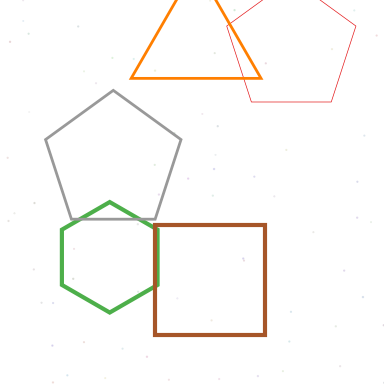[{"shape": "pentagon", "thickness": 0.5, "radius": 0.88, "center": [0.757, 0.878]}, {"shape": "hexagon", "thickness": 3, "radius": 0.72, "center": [0.285, 0.332]}, {"shape": "triangle", "thickness": 2, "radius": 0.97, "center": [0.509, 0.894]}, {"shape": "square", "thickness": 3, "radius": 0.71, "center": [0.545, 0.273]}, {"shape": "pentagon", "thickness": 2, "radius": 0.92, "center": [0.294, 0.58]}]